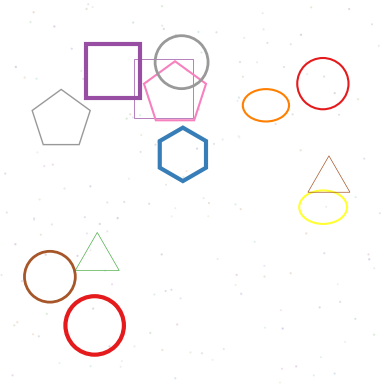[{"shape": "circle", "thickness": 3, "radius": 0.38, "center": [0.246, 0.155]}, {"shape": "circle", "thickness": 1.5, "radius": 0.33, "center": [0.839, 0.783]}, {"shape": "hexagon", "thickness": 3, "radius": 0.35, "center": [0.475, 0.599]}, {"shape": "triangle", "thickness": 0.5, "radius": 0.33, "center": [0.253, 0.33]}, {"shape": "square", "thickness": 0.5, "radius": 0.38, "center": [0.425, 0.77]}, {"shape": "square", "thickness": 3, "radius": 0.35, "center": [0.293, 0.815]}, {"shape": "oval", "thickness": 1.5, "radius": 0.3, "center": [0.691, 0.726]}, {"shape": "oval", "thickness": 1.5, "radius": 0.31, "center": [0.839, 0.462]}, {"shape": "triangle", "thickness": 0.5, "radius": 0.32, "center": [0.854, 0.532]}, {"shape": "circle", "thickness": 2, "radius": 0.33, "center": [0.13, 0.281]}, {"shape": "pentagon", "thickness": 1.5, "radius": 0.42, "center": [0.455, 0.756]}, {"shape": "pentagon", "thickness": 1, "radius": 0.4, "center": [0.159, 0.689]}, {"shape": "circle", "thickness": 2, "radius": 0.34, "center": [0.472, 0.839]}]